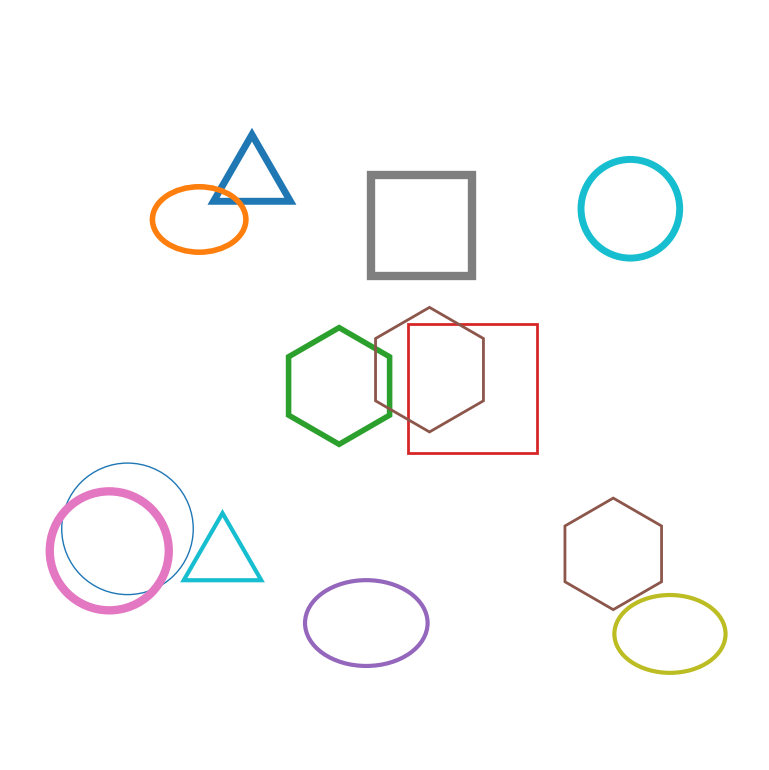[{"shape": "triangle", "thickness": 2.5, "radius": 0.29, "center": [0.327, 0.767]}, {"shape": "circle", "thickness": 0.5, "radius": 0.43, "center": [0.166, 0.313]}, {"shape": "oval", "thickness": 2, "radius": 0.3, "center": [0.259, 0.715]}, {"shape": "hexagon", "thickness": 2, "radius": 0.38, "center": [0.44, 0.499]}, {"shape": "square", "thickness": 1, "radius": 0.42, "center": [0.614, 0.495]}, {"shape": "oval", "thickness": 1.5, "radius": 0.4, "center": [0.476, 0.191]}, {"shape": "hexagon", "thickness": 1, "radius": 0.4, "center": [0.558, 0.52]}, {"shape": "hexagon", "thickness": 1, "radius": 0.36, "center": [0.796, 0.281]}, {"shape": "circle", "thickness": 3, "radius": 0.39, "center": [0.142, 0.285]}, {"shape": "square", "thickness": 3, "radius": 0.33, "center": [0.547, 0.707]}, {"shape": "oval", "thickness": 1.5, "radius": 0.36, "center": [0.87, 0.177]}, {"shape": "triangle", "thickness": 1.5, "radius": 0.29, "center": [0.289, 0.275]}, {"shape": "circle", "thickness": 2.5, "radius": 0.32, "center": [0.819, 0.729]}]